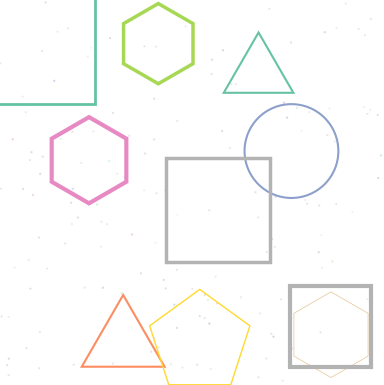[{"shape": "triangle", "thickness": 1.5, "radius": 0.52, "center": [0.672, 0.811]}, {"shape": "square", "thickness": 2, "radius": 0.73, "center": [0.101, 0.877]}, {"shape": "triangle", "thickness": 1.5, "radius": 0.62, "center": [0.32, 0.11]}, {"shape": "circle", "thickness": 1.5, "radius": 0.61, "center": [0.757, 0.608]}, {"shape": "hexagon", "thickness": 3, "radius": 0.56, "center": [0.231, 0.584]}, {"shape": "hexagon", "thickness": 2.5, "radius": 0.52, "center": [0.411, 0.887]}, {"shape": "pentagon", "thickness": 1, "radius": 0.68, "center": [0.519, 0.111]}, {"shape": "hexagon", "thickness": 0.5, "radius": 0.56, "center": [0.86, 0.131]}, {"shape": "square", "thickness": 2.5, "radius": 0.68, "center": [0.566, 0.456]}, {"shape": "square", "thickness": 3, "radius": 0.53, "center": [0.859, 0.153]}]